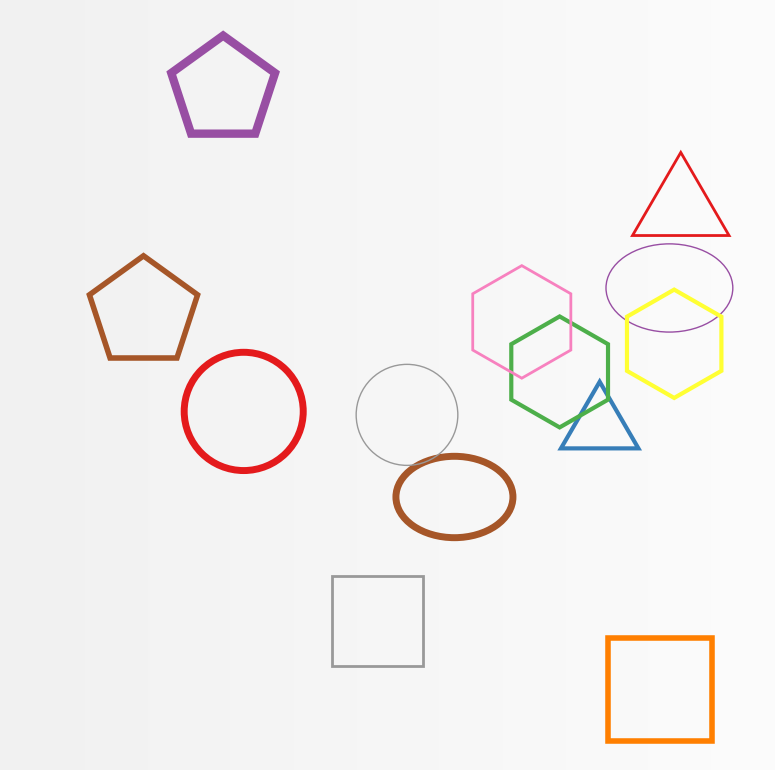[{"shape": "triangle", "thickness": 1, "radius": 0.36, "center": [0.878, 0.73]}, {"shape": "circle", "thickness": 2.5, "radius": 0.38, "center": [0.314, 0.466]}, {"shape": "triangle", "thickness": 1.5, "radius": 0.29, "center": [0.774, 0.447]}, {"shape": "hexagon", "thickness": 1.5, "radius": 0.36, "center": [0.722, 0.517]}, {"shape": "oval", "thickness": 0.5, "radius": 0.41, "center": [0.864, 0.626]}, {"shape": "pentagon", "thickness": 3, "radius": 0.35, "center": [0.288, 0.883]}, {"shape": "square", "thickness": 2, "radius": 0.34, "center": [0.851, 0.104]}, {"shape": "hexagon", "thickness": 1.5, "radius": 0.35, "center": [0.87, 0.554]}, {"shape": "oval", "thickness": 2.5, "radius": 0.38, "center": [0.586, 0.355]}, {"shape": "pentagon", "thickness": 2, "radius": 0.37, "center": [0.185, 0.594]}, {"shape": "hexagon", "thickness": 1, "radius": 0.37, "center": [0.673, 0.582]}, {"shape": "square", "thickness": 1, "radius": 0.29, "center": [0.487, 0.193]}, {"shape": "circle", "thickness": 0.5, "radius": 0.33, "center": [0.525, 0.461]}]